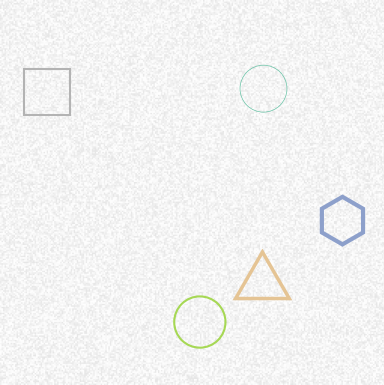[{"shape": "circle", "thickness": 0.5, "radius": 0.3, "center": [0.684, 0.77]}, {"shape": "hexagon", "thickness": 3, "radius": 0.31, "center": [0.889, 0.427]}, {"shape": "circle", "thickness": 1.5, "radius": 0.33, "center": [0.519, 0.164]}, {"shape": "triangle", "thickness": 2.5, "radius": 0.4, "center": [0.682, 0.265]}, {"shape": "square", "thickness": 1.5, "radius": 0.3, "center": [0.123, 0.76]}]